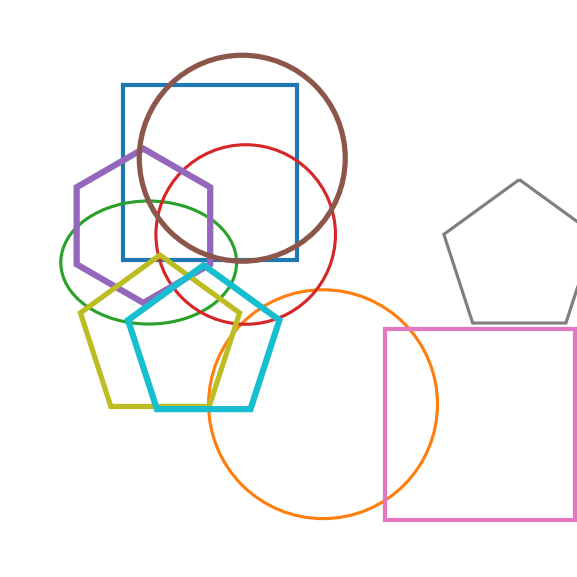[{"shape": "square", "thickness": 2, "radius": 0.76, "center": [0.364, 0.7]}, {"shape": "circle", "thickness": 1.5, "radius": 0.99, "center": [0.559, 0.299]}, {"shape": "oval", "thickness": 1.5, "radius": 0.76, "center": [0.257, 0.545]}, {"shape": "circle", "thickness": 1.5, "radius": 0.78, "center": [0.425, 0.593]}, {"shape": "hexagon", "thickness": 3, "radius": 0.67, "center": [0.248, 0.608]}, {"shape": "circle", "thickness": 2.5, "radius": 0.89, "center": [0.419, 0.725]}, {"shape": "square", "thickness": 2, "radius": 0.82, "center": [0.831, 0.264]}, {"shape": "pentagon", "thickness": 1.5, "radius": 0.69, "center": [0.899, 0.551]}, {"shape": "pentagon", "thickness": 2.5, "radius": 0.72, "center": [0.277, 0.413]}, {"shape": "pentagon", "thickness": 3, "radius": 0.69, "center": [0.353, 0.402]}]